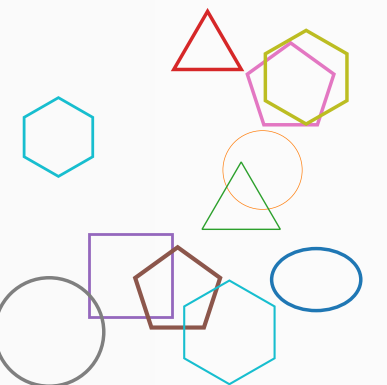[{"shape": "oval", "thickness": 2.5, "radius": 0.58, "center": [0.816, 0.274]}, {"shape": "circle", "thickness": 0.5, "radius": 0.51, "center": [0.678, 0.558]}, {"shape": "triangle", "thickness": 1, "radius": 0.58, "center": [0.622, 0.463]}, {"shape": "triangle", "thickness": 2.5, "radius": 0.5, "center": [0.536, 0.87]}, {"shape": "square", "thickness": 2, "radius": 0.54, "center": [0.336, 0.284]}, {"shape": "pentagon", "thickness": 3, "radius": 0.58, "center": [0.458, 0.243]}, {"shape": "pentagon", "thickness": 2.5, "radius": 0.59, "center": [0.75, 0.771]}, {"shape": "circle", "thickness": 2.5, "radius": 0.7, "center": [0.127, 0.138]}, {"shape": "hexagon", "thickness": 2.5, "radius": 0.61, "center": [0.79, 0.799]}, {"shape": "hexagon", "thickness": 2, "radius": 0.51, "center": [0.151, 0.644]}, {"shape": "hexagon", "thickness": 1.5, "radius": 0.67, "center": [0.592, 0.137]}]